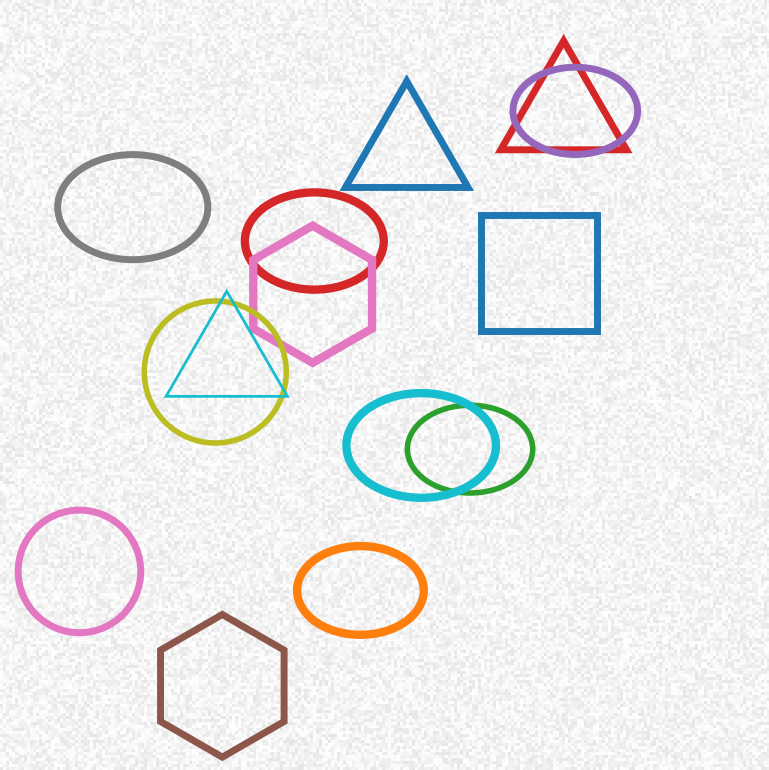[{"shape": "square", "thickness": 2.5, "radius": 0.38, "center": [0.7, 0.646]}, {"shape": "triangle", "thickness": 2.5, "radius": 0.46, "center": [0.528, 0.802]}, {"shape": "oval", "thickness": 3, "radius": 0.41, "center": [0.468, 0.233]}, {"shape": "oval", "thickness": 2, "radius": 0.41, "center": [0.61, 0.417]}, {"shape": "oval", "thickness": 3, "radius": 0.45, "center": [0.408, 0.687]}, {"shape": "triangle", "thickness": 2.5, "radius": 0.47, "center": [0.732, 0.853]}, {"shape": "oval", "thickness": 2.5, "radius": 0.4, "center": [0.747, 0.856]}, {"shape": "hexagon", "thickness": 2.5, "radius": 0.46, "center": [0.289, 0.109]}, {"shape": "circle", "thickness": 2.5, "radius": 0.4, "center": [0.103, 0.258]}, {"shape": "hexagon", "thickness": 3, "radius": 0.45, "center": [0.406, 0.618]}, {"shape": "oval", "thickness": 2.5, "radius": 0.49, "center": [0.172, 0.731]}, {"shape": "circle", "thickness": 2, "radius": 0.46, "center": [0.28, 0.517]}, {"shape": "triangle", "thickness": 1, "radius": 0.45, "center": [0.294, 0.531]}, {"shape": "oval", "thickness": 3, "radius": 0.49, "center": [0.547, 0.421]}]